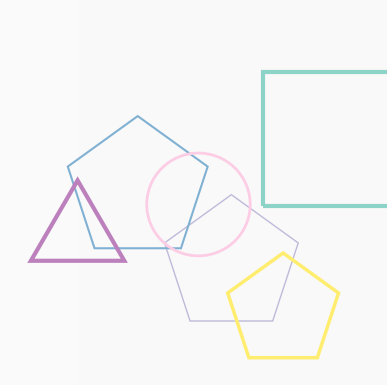[{"shape": "square", "thickness": 3, "radius": 0.87, "center": [0.853, 0.639]}, {"shape": "pentagon", "thickness": 1, "radius": 0.91, "center": [0.597, 0.313]}, {"shape": "pentagon", "thickness": 1.5, "radius": 0.95, "center": [0.355, 0.509]}, {"shape": "circle", "thickness": 2, "radius": 0.67, "center": [0.512, 0.469]}, {"shape": "triangle", "thickness": 3, "radius": 0.7, "center": [0.2, 0.392]}, {"shape": "pentagon", "thickness": 2.5, "radius": 0.75, "center": [0.731, 0.193]}]